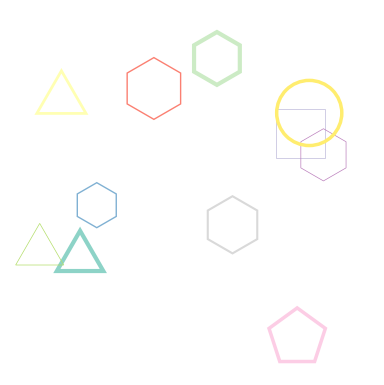[{"shape": "triangle", "thickness": 3, "radius": 0.35, "center": [0.208, 0.331]}, {"shape": "triangle", "thickness": 2, "radius": 0.37, "center": [0.16, 0.742]}, {"shape": "square", "thickness": 0.5, "radius": 0.32, "center": [0.781, 0.654]}, {"shape": "hexagon", "thickness": 1, "radius": 0.4, "center": [0.4, 0.77]}, {"shape": "hexagon", "thickness": 1, "radius": 0.29, "center": [0.251, 0.467]}, {"shape": "triangle", "thickness": 0.5, "radius": 0.36, "center": [0.103, 0.348]}, {"shape": "pentagon", "thickness": 2.5, "radius": 0.38, "center": [0.772, 0.123]}, {"shape": "hexagon", "thickness": 1.5, "radius": 0.37, "center": [0.604, 0.416]}, {"shape": "hexagon", "thickness": 0.5, "radius": 0.34, "center": [0.84, 0.598]}, {"shape": "hexagon", "thickness": 3, "radius": 0.34, "center": [0.563, 0.848]}, {"shape": "circle", "thickness": 2.5, "radius": 0.42, "center": [0.803, 0.707]}]